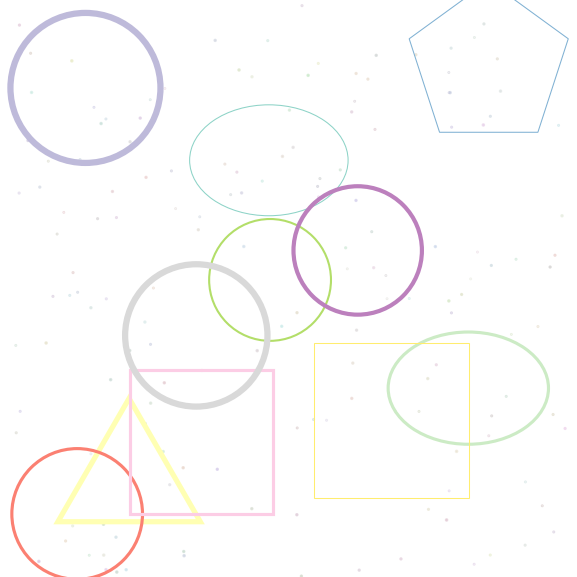[{"shape": "oval", "thickness": 0.5, "radius": 0.69, "center": [0.466, 0.722]}, {"shape": "triangle", "thickness": 2.5, "radius": 0.71, "center": [0.224, 0.167]}, {"shape": "circle", "thickness": 3, "radius": 0.65, "center": [0.148, 0.847]}, {"shape": "circle", "thickness": 1.5, "radius": 0.57, "center": [0.134, 0.109]}, {"shape": "pentagon", "thickness": 0.5, "radius": 0.72, "center": [0.846, 0.887]}, {"shape": "circle", "thickness": 1, "radius": 0.53, "center": [0.468, 0.514]}, {"shape": "square", "thickness": 1.5, "radius": 0.62, "center": [0.349, 0.234]}, {"shape": "circle", "thickness": 3, "radius": 0.62, "center": [0.34, 0.418]}, {"shape": "circle", "thickness": 2, "radius": 0.56, "center": [0.619, 0.565]}, {"shape": "oval", "thickness": 1.5, "radius": 0.69, "center": [0.811, 0.327]}, {"shape": "square", "thickness": 0.5, "radius": 0.67, "center": [0.679, 0.271]}]